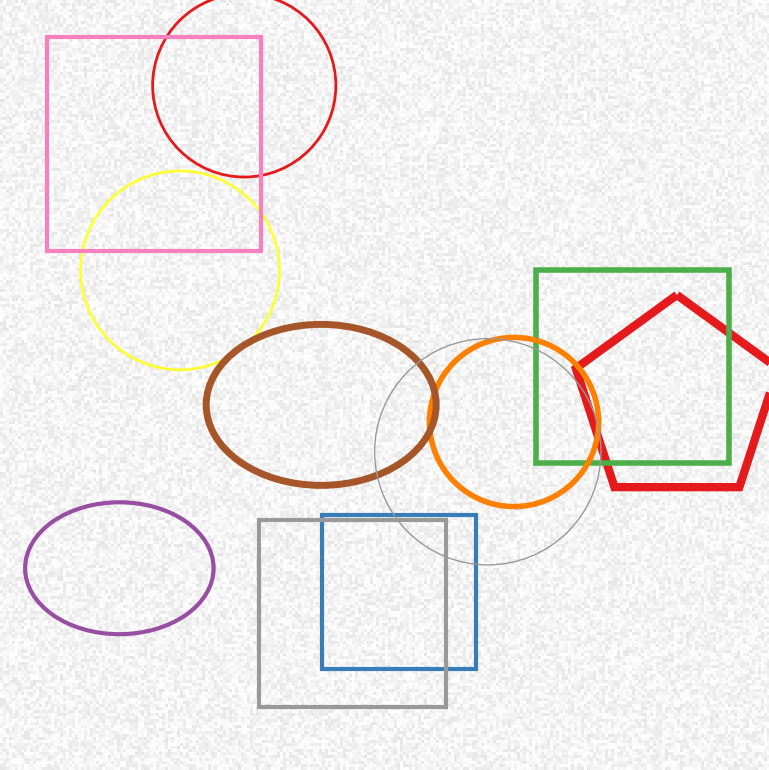[{"shape": "circle", "thickness": 1, "radius": 0.59, "center": [0.317, 0.889]}, {"shape": "pentagon", "thickness": 3, "radius": 0.69, "center": [0.879, 0.479]}, {"shape": "square", "thickness": 1.5, "radius": 0.5, "center": [0.518, 0.231]}, {"shape": "square", "thickness": 2, "radius": 0.63, "center": [0.822, 0.524]}, {"shape": "oval", "thickness": 1.5, "radius": 0.61, "center": [0.155, 0.262]}, {"shape": "circle", "thickness": 2, "radius": 0.55, "center": [0.668, 0.452]}, {"shape": "circle", "thickness": 1, "radius": 0.65, "center": [0.234, 0.649]}, {"shape": "oval", "thickness": 2.5, "radius": 0.75, "center": [0.417, 0.474]}, {"shape": "square", "thickness": 1.5, "radius": 0.7, "center": [0.2, 0.813]}, {"shape": "circle", "thickness": 0.5, "radius": 0.73, "center": [0.634, 0.413]}, {"shape": "square", "thickness": 1.5, "radius": 0.61, "center": [0.458, 0.203]}]